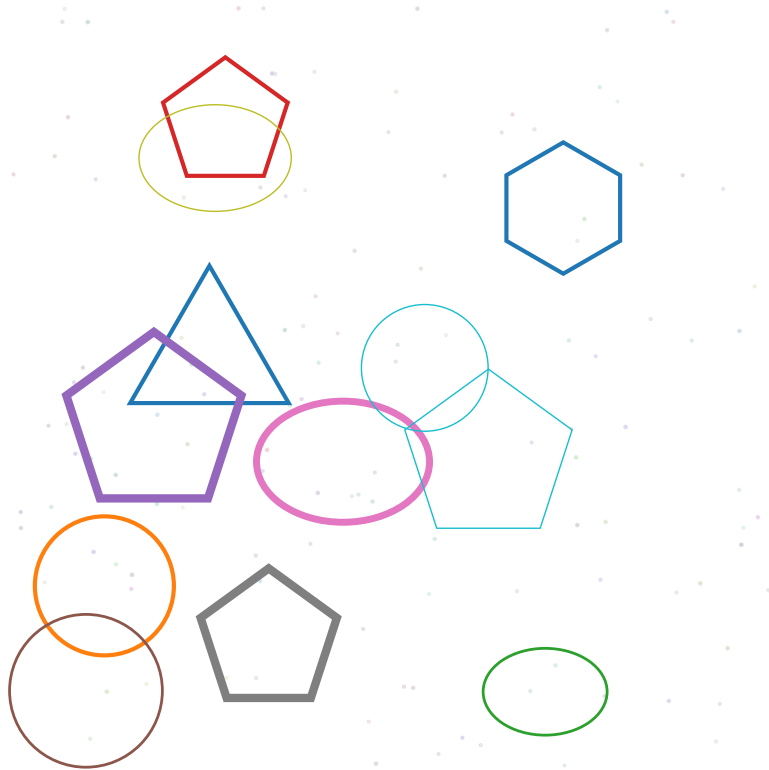[{"shape": "hexagon", "thickness": 1.5, "radius": 0.43, "center": [0.732, 0.73]}, {"shape": "triangle", "thickness": 1.5, "radius": 0.59, "center": [0.272, 0.536]}, {"shape": "circle", "thickness": 1.5, "radius": 0.45, "center": [0.136, 0.239]}, {"shape": "oval", "thickness": 1, "radius": 0.4, "center": [0.708, 0.102]}, {"shape": "pentagon", "thickness": 1.5, "radius": 0.43, "center": [0.293, 0.84]}, {"shape": "pentagon", "thickness": 3, "radius": 0.6, "center": [0.2, 0.449]}, {"shape": "circle", "thickness": 1, "radius": 0.5, "center": [0.112, 0.103]}, {"shape": "oval", "thickness": 2.5, "radius": 0.56, "center": [0.445, 0.4]}, {"shape": "pentagon", "thickness": 3, "radius": 0.47, "center": [0.349, 0.169]}, {"shape": "oval", "thickness": 0.5, "radius": 0.49, "center": [0.279, 0.795]}, {"shape": "circle", "thickness": 0.5, "radius": 0.41, "center": [0.552, 0.522]}, {"shape": "pentagon", "thickness": 0.5, "radius": 0.57, "center": [0.634, 0.406]}]